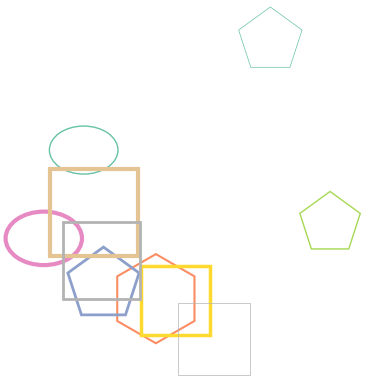[{"shape": "pentagon", "thickness": 0.5, "radius": 0.43, "center": [0.702, 0.895]}, {"shape": "oval", "thickness": 1, "radius": 0.45, "center": [0.217, 0.61]}, {"shape": "hexagon", "thickness": 1.5, "radius": 0.58, "center": [0.405, 0.224]}, {"shape": "pentagon", "thickness": 2, "radius": 0.49, "center": [0.269, 0.261]}, {"shape": "oval", "thickness": 3, "radius": 0.5, "center": [0.114, 0.381]}, {"shape": "pentagon", "thickness": 1, "radius": 0.41, "center": [0.857, 0.42]}, {"shape": "square", "thickness": 2.5, "radius": 0.45, "center": [0.455, 0.219]}, {"shape": "square", "thickness": 3, "radius": 0.57, "center": [0.244, 0.449]}, {"shape": "square", "thickness": 2, "radius": 0.5, "center": [0.264, 0.323]}, {"shape": "square", "thickness": 0.5, "radius": 0.47, "center": [0.556, 0.119]}]